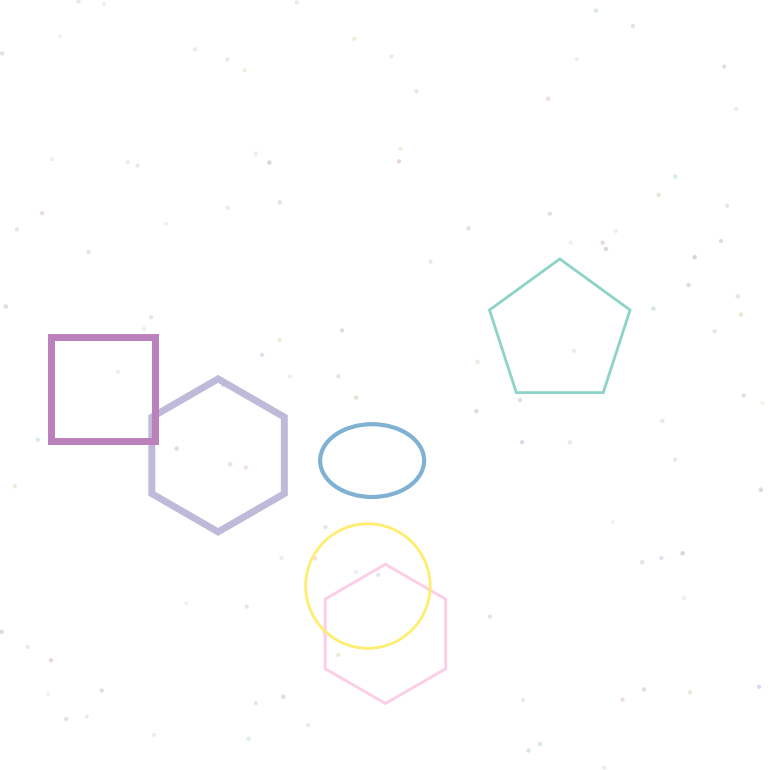[{"shape": "pentagon", "thickness": 1, "radius": 0.48, "center": [0.727, 0.568]}, {"shape": "hexagon", "thickness": 2.5, "radius": 0.5, "center": [0.283, 0.409]}, {"shape": "oval", "thickness": 1.5, "radius": 0.34, "center": [0.483, 0.402]}, {"shape": "hexagon", "thickness": 1, "radius": 0.45, "center": [0.501, 0.177]}, {"shape": "square", "thickness": 2.5, "radius": 0.34, "center": [0.134, 0.495]}, {"shape": "circle", "thickness": 1, "radius": 0.4, "center": [0.478, 0.239]}]